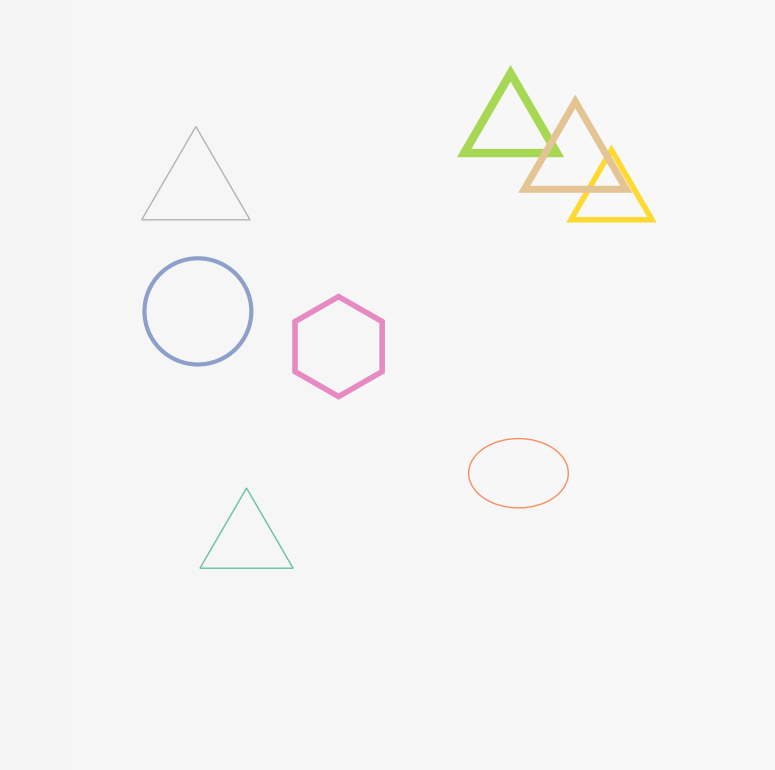[{"shape": "triangle", "thickness": 0.5, "radius": 0.35, "center": [0.318, 0.297]}, {"shape": "oval", "thickness": 0.5, "radius": 0.32, "center": [0.669, 0.385]}, {"shape": "circle", "thickness": 1.5, "radius": 0.34, "center": [0.255, 0.596]}, {"shape": "hexagon", "thickness": 2, "radius": 0.32, "center": [0.437, 0.55]}, {"shape": "triangle", "thickness": 3, "radius": 0.35, "center": [0.659, 0.836]}, {"shape": "triangle", "thickness": 2, "radius": 0.3, "center": [0.789, 0.745]}, {"shape": "triangle", "thickness": 2.5, "radius": 0.38, "center": [0.742, 0.792]}, {"shape": "triangle", "thickness": 0.5, "radius": 0.4, "center": [0.253, 0.755]}]